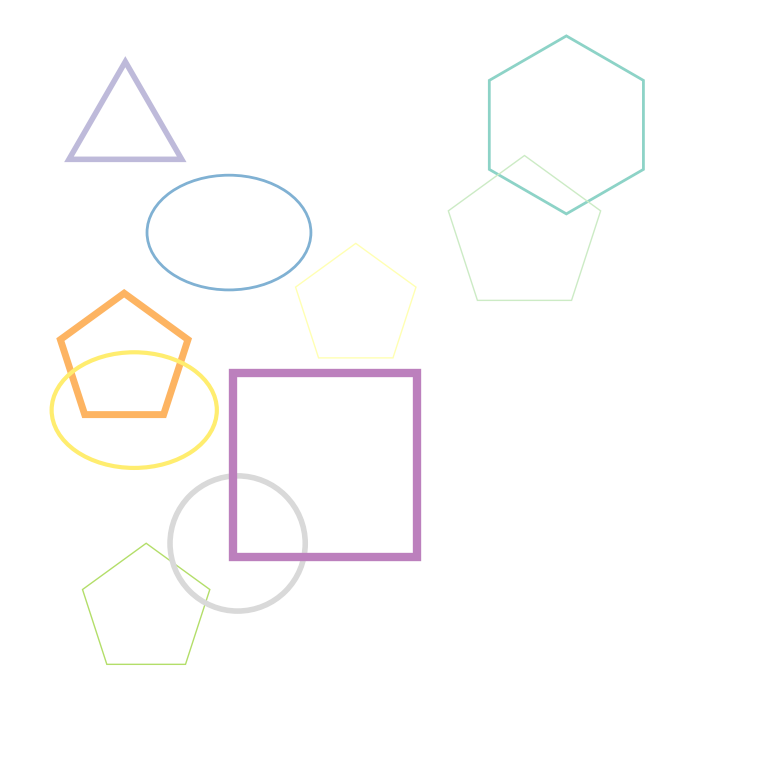[{"shape": "hexagon", "thickness": 1, "radius": 0.58, "center": [0.736, 0.838]}, {"shape": "pentagon", "thickness": 0.5, "radius": 0.41, "center": [0.462, 0.602]}, {"shape": "triangle", "thickness": 2, "radius": 0.42, "center": [0.163, 0.835]}, {"shape": "oval", "thickness": 1, "radius": 0.53, "center": [0.297, 0.698]}, {"shape": "pentagon", "thickness": 2.5, "radius": 0.44, "center": [0.161, 0.532]}, {"shape": "pentagon", "thickness": 0.5, "radius": 0.43, "center": [0.19, 0.208]}, {"shape": "circle", "thickness": 2, "radius": 0.44, "center": [0.309, 0.294]}, {"shape": "square", "thickness": 3, "radius": 0.6, "center": [0.422, 0.396]}, {"shape": "pentagon", "thickness": 0.5, "radius": 0.52, "center": [0.681, 0.694]}, {"shape": "oval", "thickness": 1.5, "radius": 0.54, "center": [0.174, 0.467]}]